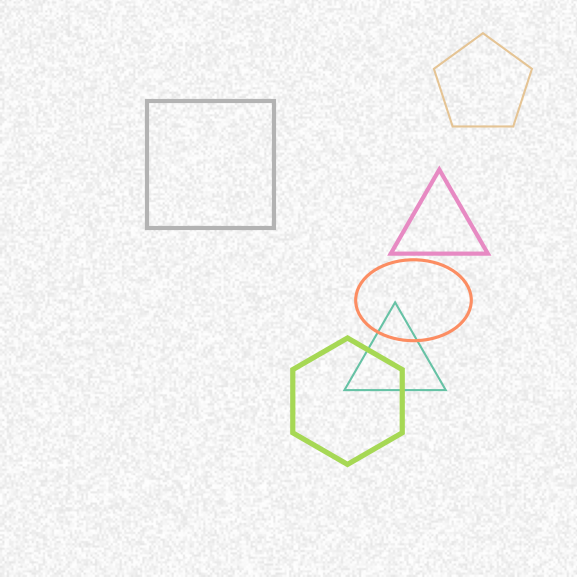[{"shape": "triangle", "thickness": 1, "radius": 0.51, "center": [0.684, 0.374]}, {"shape": "oval", "thickness": 1.5, "radius": 0.5, "center": [0.716, 0.479]}, {"shape": "triangle", "thickness": 2, "radius": 0.49, "center": [0.761, 0.608]}, {"shape": "hexagon", "thickness": 2.5, "radius": 0.55, "center": [0.602, 0.304]}, {"shape": "pentagon", "thickness": 1, "radius": 0.45, "center": [0.836, 0.852]}, {"shape": "square", "thickness": 2, "radius": 0.55, "center": [0.364, 0.715]}]